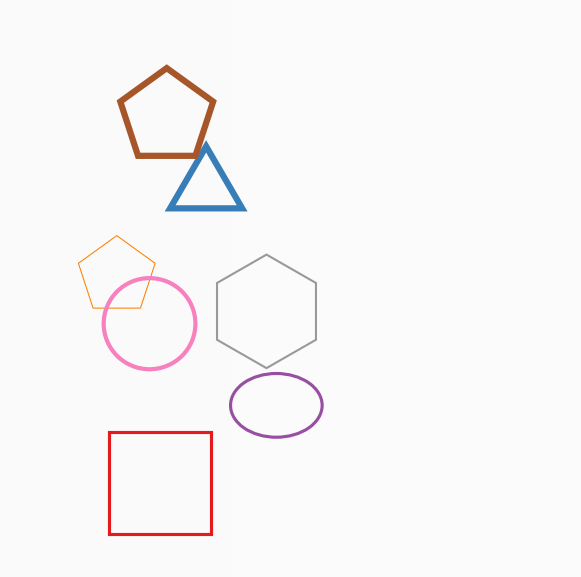[{"shape": "square", "thickness": 1.5, "radius": 0.44, "center": [0.275, 0.162]}, {"shape": "triangle", "thickness": 3, "radius": 0.36, "center": [0.355, 0.674]}, {"shape": "oval", "thickness": 1.5, "radius": 0.39, "center": [0.475, 0.297]}, {"shape": "pentagon", "thickness": 0.5, "radius": 0.35, "center": [0.201, 0.522]}, {"shape": "pentagon", "thickness": 3, "radius": 0.42, "center": [0.287, 0.797]}, {"shape": "circle", "thickness": 2, "radius": 0.39, "center": [0.257, 0.439]}, {"shape": "hexagon", "thickness": 1, "radius": 0.49, "center": [0.458, 0.46]}]